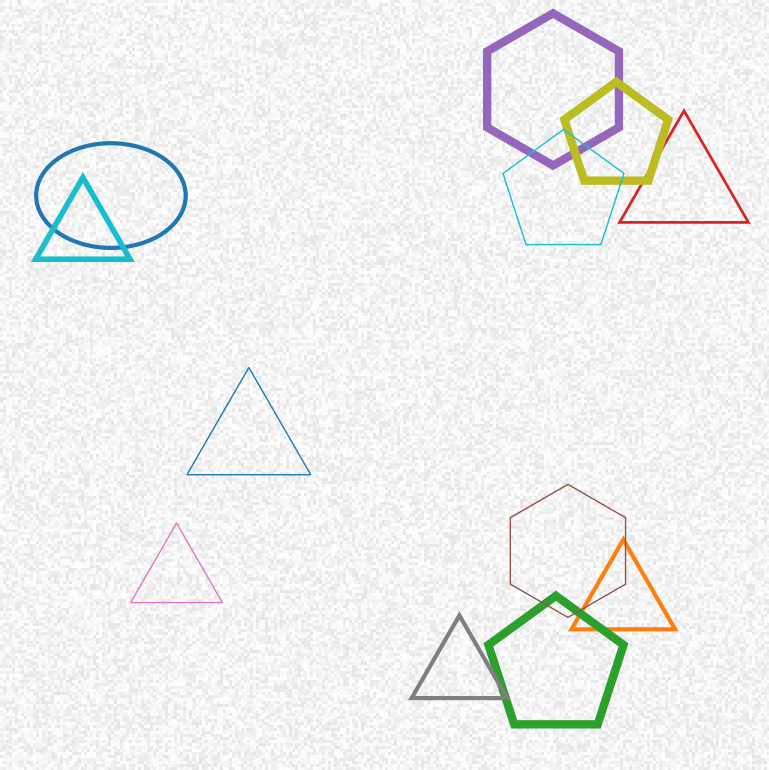[{"shape": "oval", "thickness": 1.5, "radius": 0.49, "center": [0.144, 0.746]}, {"shape": "triangle", "thickness": 0.5, "radius": 0.46, "center": [0.323, 0.43]}, {"shape": "triangle", "thickness": 1.5, "radius": 0.39, "center": [0.81, 0.222]}, {"shape": "pentagon", "thickness": 3, "radius": 0.46, "center": [0.722, 0.134]}, {"shape": "triangle", "thickness": 1, "radius": 0.48, "center": [0.888, 0.76]}, {"shape": "hexagon", "thickness": 3, "radius": 0.49, "center": [0.718, 0.884]}, {"shape": "hexagon", "thickness": 0.5, "radius": 0.43, "center": [0.738, 0.285]}, {"shape": "triangle", "thickness": 0.5, "radius": 0.34, "center": [0.229, 0.252]}, {"shape": "triangle", "thickness": 1.5, "radius": 0.36, "center": [0.597, 0.129]}, {"shape": "pentagon", "thickness": 3, "radius": 0.35, "center": [0.8, 0.823]}, {"shape": "triangle", "thickness": 2, "radius": 0.35, "center": [0.108, 0.699]}, {"shape": "pentagon", "thickness": 0.5, "radius": 0.41, "center": [0.732, 0.749]}]